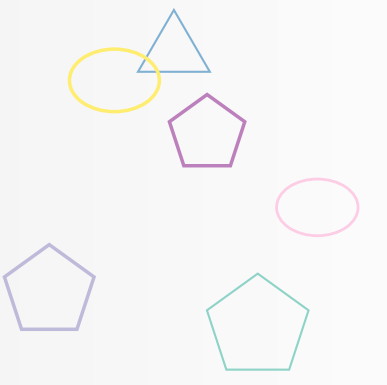[{"shape": "pentagon", "thickness": 1.5, "radius": 0.69, "center": [0.665, 0.151]}, {"shape": "pentagon", "thickness": 2.5, "radius": 0.61, "center": [0.127, 0.243]}, {"shape": "triangle", "thickness": 1.5, "radius": 0.54, "center": [0.449, 0.867]}, {"shape": "oval", "thickness": 2, "radius": 0.53, "center": [0.819, 0.461]}, {"shape": "pentagon", "thickness": 2.5, "radius": 0.51, "center": [0.534, 0.652]}, {"shape": "oval", "thickness": 2.5, "radius": 0.58, "center": [0.295, 0.791]}]